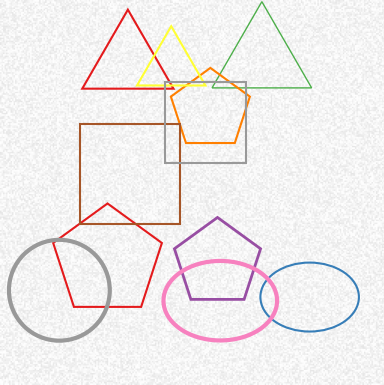[{"shape": "pentagon", "thickness": 1.5, "radius": 0.74, "center": [0.279, 0.323]}, {"shape": "triangle", "thickness": 1.5, "radius": 0.68, "center": [0.332, 0.838]}, {"shape": "oval", "thickness": 1.5, "radius": 0.64, "center": [0.804, 0.228]}, {"shape": "triangle", "thickness": 1, "radius": 0.75, "center": [0.68, 0.846]}, {"shape": "pentagon", "thickness": 2, "radius": 0.59, "center": [0.565, 0.318]}, {"shape": "pentagon", "thickness": 1.5, "radius": 0.54, "center": [0.546, 0.716]}, {"shape": "triangle", "thickness": 1.5, "radius": 0.51, "center": [0.445, 0.829]}, {"shape": "square", "thickness": 1.5, "radius": 0.65, "center": [0.337, 0.549]}, {"shape": "oval", "thickness": 3, "radius": 0.74, "center": [0.572, 0.219]}, {"shape": "circle", "thickness": 3, "radius": 0.65, "center": [0.154, 0.246]}, {"shape": "square", "thickness": 1.5, "radius": 0.53, "center": [0.534, 0.681]}]